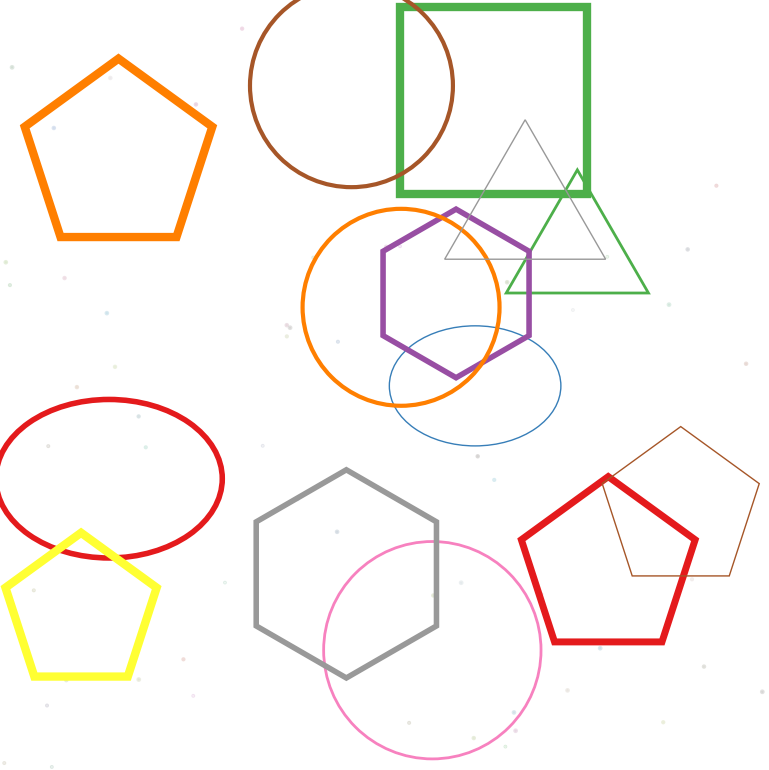[{"shape": "pentagon", "thickness": 2.5, "radius": 0.59, "center": [0.79, 0.262]}, {"shape": "oval", "thickness": 2, "radius": 0.74, "center": [0.142, 0.378]}, {"shape": "oval", "thickness": 0.5, "radius": 0.56, "center": [0.617, 0.499]}, {"shape": "triangle", "thickness": 1, "radius": 0.53, "center": [0.75, 0.673]}, {"shape": "square", "thickness": 3, "radius": 0.61, "center": [0.64, 0.869]}, {"shape": "hexagon", "thickness": 2, "radius": 0.55, "center": [0.592, 0.619]}, {"shape": "circle", "thickness": 1.5, "radius": 0.64, "center": [0.521, 0.601]}, {"shape": "pentagon", "thickness": 3, "radius": 0.64, "center": [0.154, 0.796]}, {"shape": "pentagon", "thickness": 3, "radius": 0.52, "center": [0.105, 0.205]}, {"shape": "pentagon", "thickness": 0.5, "radius": 0.54, "center": [0.884, 0.339]}, {"shape": "circle", "thickness": 1.5, "radius": 0.66, "center": [0.456, 0.889]}, {"shape": "circle", "thickness": 1, "radius": 0.71, "center": [0.561, 0.156]}, {"shape": "triangle", "thickness": 0.5, "radius": 0.6, "center": [0.682, 0.724]}, {"shape": "hexagon", "thickness": 2, "radius": 0.68, "center": [0.45, 0.255]}]